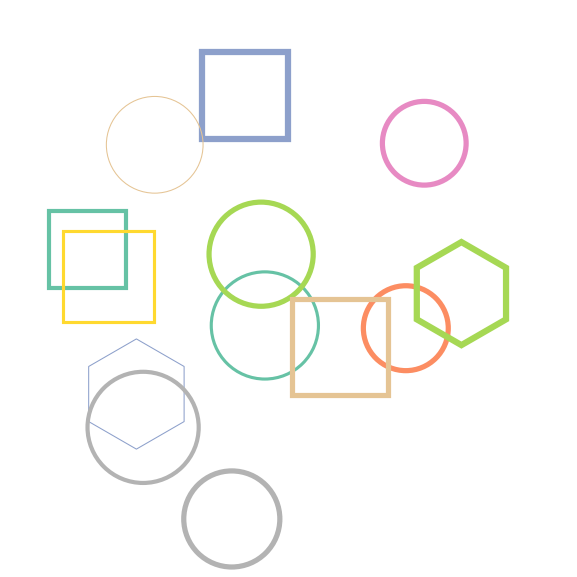[{"shape": "square", "thickness": 2, "radius": 0.34, "center": [0.151, 0.567]}, {"shape": "circle", "thickness": 1.5, "radius": 0.46, "center": [0.459, 0.436]}, {"shape": "circle", "thickness": 2.5, "radius": 0.37, "center": [0.703, 0.431]}, {"shape": "square", "thickness": 3, "radius": 0.38, "center": [0.424, 0.834]}, {"shape": "hexagon", "thickness": 0.5, "radius": 0.48, "center": [0.236, 0.317]}, {"shape": "circle", "thickness": 2.5, "radius": 0.36, "center": [0.735, 0.751]}, {"shape": "circle", "thickness": 2.5, "radius": 0.45, "center": [0.452, 0.559]}, {"shape": "hexagon", "thickness": 3, "radius": 0.45, "center": [0.799, 0.491]}, {"shape": "square", "thickness": 1.5, "radius": 0.4, "center": [0.188, 0.521]}, {"shape": "square", "thickness": 2.5, "radius": 0.42, "center": [0.589, 0.399]}, {"shape": "circle", "thickness": 0.5, "radius": 0.42, "center": [0.268, 0.748]}, {"shape": "circle", "thickness": 2, "radius": 0.48, "center": [0.248, 0.259]}, {"shape": "circle", "thickness": 2.5, "radius": 0.42, "center": [0.401, 0.101]}]